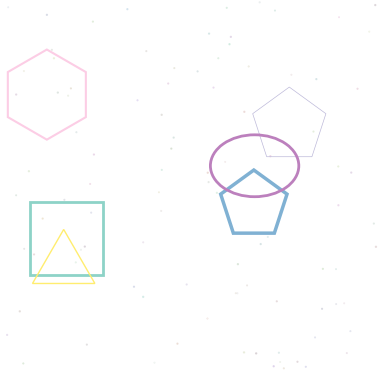[{"shape": "square", "thickness": 2, "radius": 0.48, "center": [0.173, 0.38]}, {"shape": "pentagon", "thickness": 0.5, "radius": 0.5, "center": [0.751, 0.674]}, {"shape": "pentagon", "thickness": 2.5, "radius": 0.45, "center": [0.659, 0.468]}, {"shape": "hexagon", "thickness": 1.5, "radius": 0.59, "center": [0.122, 0.754]}, {"shape": "oval", "thickness": 2, "radius": 0.57, "center": [0.661, 0.569]}, {"shape": "triangle", "thickness": 1, "radius": 0.47, "center": [0.165, 0.31]}]